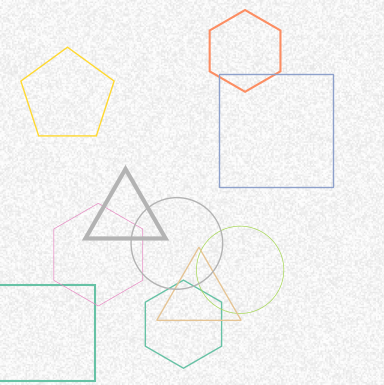[{"shape": "square", "thickness": 1.5, "radius": 0.63, "center": [0.121, 0.135]}, {"shape": "hexagon", "thickness": 1, "radius": 0.57, "center": [0.477, 0.158]}, {"shape": "hexagon", "thickness": 1.5, "radius": 0.53, "center": [0.637, 0.868]}, {"shape": "square", "thickness": 1, "radius": 0.74, "center": [0.716, 0.66]}, {"shape": "hexagon", "thickness": 0.5, "radius": 0.67, "center": [0.255, 0.339]}, {"shape": "circle", "thickness": 0.5, "radius": 0.57, "center": [0.624, 0.299]}, {"shape": "pentagon", "thickness": 1, "radius": 0.64, "center": [0.175, 0.75]}, {"shape": "triangle", "thickness": 1, "radius": 0.63, "center": [0.517, 0.231]}, {"shape": "triangle", "thickness": 3, "radius": 0.6, "center": [0.326, 0.441]}, {"shape": "circle", "thickness": 1, "radius": 0.59, "center": [0.459, 0.368]}]